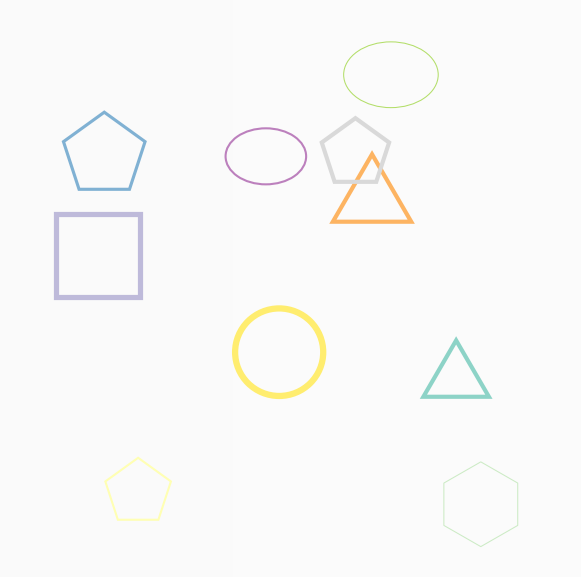[{"shape": "triangle", "thickness": 2, "radius": 0.33, "center": [0.785, 0.345]}, {"shape": "pentagon", "thickness": 1, "radius": 0.3, "center": [0.238, 0.147]}, {"shape": "square", "thickness": 2.5, "radius": 0.36, "center": [0.169, 0.557]}, {"shape": "pentagon", "thickness": 1.5, "radius": 0.37, "center": [0.179, 0.731]}, {"shape": "triangle", "thickness": 2, "radius": 0.39, "center": [0.64, 0.654]}, {"shape": "oval", "thickness": 0.5, "radius": 0.41, "center": [0.673, 0.87]}, {"shape": "pentagon", "thickness": 2, "radius": 0.3, "center": [0.612, 0.734]}, {"shape": "oval", "thickness": 1, "radius": 0.35, "center": [0.457, 0.728]}, {"shape": "hexagon", "thickness": 0.5, "radius": 0.37, "center": [0.827, 0.126]}, {"shape": "circle", "thickness": 3, "radius": 0.38, "center": [0.48, 0.389]}]